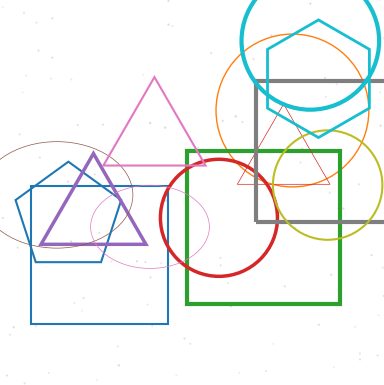[{"shape": "square", "thickness": 1.5, "radius": 0.89, "center": [0.258, 0.337]}, {"shape": "pentagon", "thickness": 1.5, "radius": 0.72, "center": [0.178, 0.436]}, {"shape": "circle", "thickness": 1, "radius": 0.99, "center": [0.76, 0.713]}, {"shape": "square", "thickness": 3, "radius": 0.99, "center": [0.684, 0.409]}, {"shape": "circle", "thickness": 2.5, "radius": 0.76, "center": [0.569, 0.434]}, {"shape": "triangle", "thickness": 0.5, "radius": 0.69, "center": [0.737, 0.591]}, {"shape": "triangle", "thickness": 2.5, "radius": 0.79, "center": [0.243, 0.444]}, {"shape": "oval", "thickness": 0.5, "radius": 0.99, "center": [0.148, 0.494]}, {"shape": "oval", "thickness": 0.5, "radius": 0.77, "center": [0.39, 0.411]}, {"shape": "triangle", "thickness": 1.5, "radius": 0.77, "center": [0.401, 0.647]}, {"shape": "square", "thickness": 3, "radius": 0.92, "center": [0.848, 0.606]}, {"shape": "circle", "thickness": 1.5, "radius": 0.71, "center": [0.851, 0.519]}, {"shape": "circle", "thickness": 3, "radius": 0.89, "center": [0.806, 0.894]}, {"shape": "hexagon", "thickness": 2, "radius": 0.76, "center": [0.827, 0.795]}]